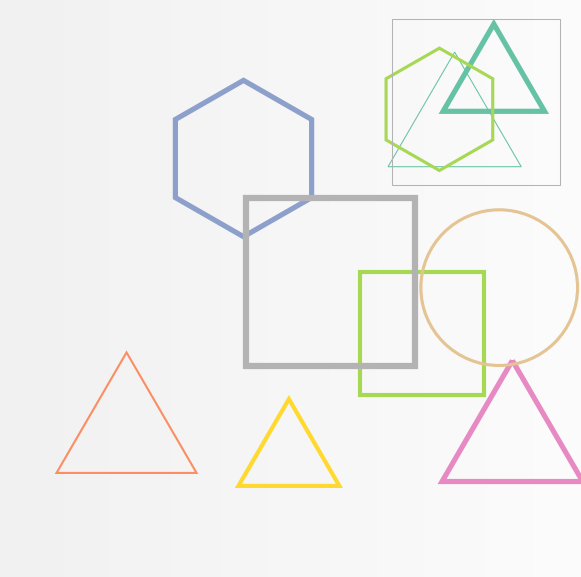[{"shape": "triangle", "thickness": 2.5, "radius": 0.5, "center": [0.85, 0.857]}, {"shape": "triangle", "thickness": 0.5, "radius": 0.66, "center": [0.782, 0.777]}, {"shape": "triangle", "thickness": 1, "radius": 0.7, "center": [0.218, 0.25]}, {"shape": "hexagon", "thickness": 2.5, "radius": 0.68, "center": [0.419, 0.725]}, {"shape": "triangle", "thickness": 2.5, "radius": 0.7, "center": [0.882, 0.235]}, {"shape": "square", "thickness": 2, "radius": 0.53, "center": [0.726, 0.422]}, {"shape": "hexagon", "thickness": 1.5, "radius": 0.53, "center": [0.756, 0.81]}, {"shape": "triangle", "thickness": 2, "radius": 0.5, "center": [0.497, 0.208]}, {"shape": "circle", "thickness": 1.5, "radius": 0.67, "center": [0.859, 0.501]}, {"shape": "square", "thickness": 0.5, "radius": 0.72, "center": [0.819, 0.822]}, {"shape": "square", "thickness": 3, "radius": 0.73, "center": [0.568, 0.511]}]